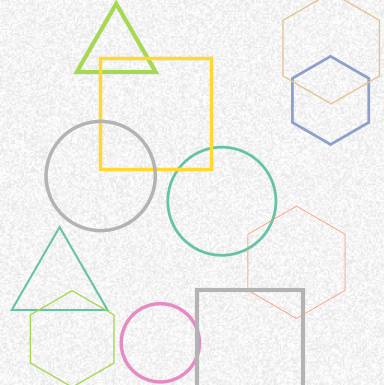[{"shape": "circle", "thickness": 2, "radius": 0.7, "center": [0.576, 0.477]}, {"shape": "triangle", "thickness": 1.5, "radius": 0.72, "center": [0.155, 0.267]}, {"shape": "hexagon", "thickness": 0.5, "radius": 0.73, "center": [0.77, 0.319]}, {"shape": "hexagon", "thickness": 2, "radius": 0.57, "center": [0.859, 0.739]}, {"shape": "circle", "thickness": 2.5, "radius": 0.51, "center": [0.416, 0.11]}, {"shape": "triangle", "thickness": 3, "radius": 0.59, "center": [0.302, 0.872]}, {"shape": "hexagon", "thickness": 1, "radius": 0.63, "center": [0.187, 0.12]}, {"shape": "square", "thickness": 2.5, "radius": 0.72, "center": [0.404, 0.706]}, {"shape": "hexagon", "thickness": 1, "radius": 0.72, "center": [0.86, 0.875]}, {"shape": "circle", "thickness": 2.5, "radius": 0.71, "center": [0.261, 0.543]}, {"shape": "square", "thickness": 3, "radius": 0.69, "center": [0.649, 0.11]}]